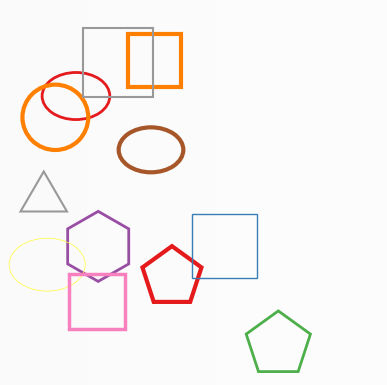[{"shape": "pentagon", "thickness": 3, "radius": 0.4, "center": [0.444, 0.281]}, {"shape": "oval", "thickness": 2, "radius": 0.44, "center": [0.196, 0.751]}, {"shape": "square", "thickness": 1, "radius": 0.41, "center": [0.579, 0.361]}, {"shape": "pentagon", "thickness": 2, "radius": 0.44, "center": [0.718, 0.105]}, {"shape": "hexagon", "thickness": 2, "radius": 0.45, "center": [0.253, 0.36]}, {"shape": "circle", "thickness": 3, "radius": 0.42, "center": [0.143, 0.695]}, {"shape": "square", "thickness": 3, "radius": 0.34, "center": [0.399, 0.843]}, {"shape": "oval", "thickness": 0.5, "radius": 0.49, "center": [0.122, 0.313]}, {"shape": "oval", "thickness": 3, "radius": 0.42, "center": [0.39, 0.611]}, {"shape": "square", "thickness": 2.5, "radius": 0.36, "center": [0.251, 0.216]}, {"shape": "triangle", "thickness": 1.5, "radius": 0.35, "center": [0.113, 0.485]}, {"shape": "square", "thickness": 1.5, "radius": 0.45, "center": [0.305, 0.839]}]